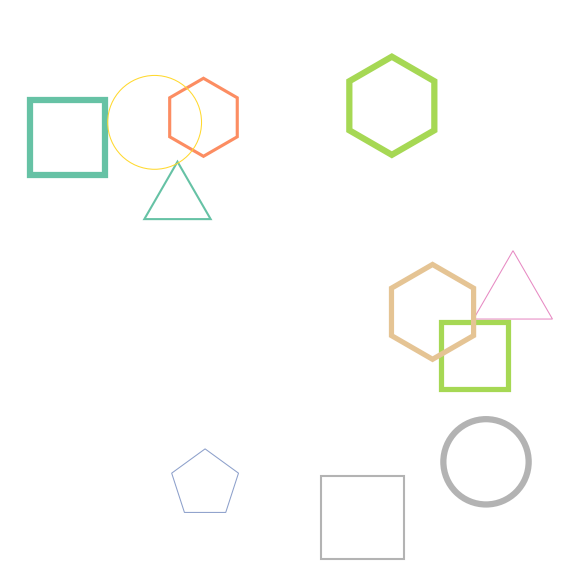[{"shape": "triangle", "thickness": 1, "radius": 0.33, "center": [0.307, 0.653]}, {"shape": "square", "thickness": 3, "radius": 0.32, "center": [0.117, 0.761]}, {"shape": "hexagon", "thickness": 1.5, "radius": 0.34, "center": [0.352, 0.796]}, {"shape": "pentagon", "thickness": 0.5, "radius": 0.3, "center": [0.355, 0.161]}, {"shape": "triangle", "thickness": 0.5, "radius": 0.39, "center": [0.888, 0.486]}, {"shape": "hexagon", "thickness": 3, "radius": 0.42, "center": [0.679, 0.816]}, {"shape": "square", "thickness": 2.5, "radius": 0.29, "center": [0.822, 0.384]}, {"shape": "circle", "thickness": 0.5, "radius": 0.41, "center": [0.268, 0.787]}, {"shape": "hexagon", "thickness": 2.5, "radius": 0.41, "center": [0.749, 0.459]}, {"shape": "circle", "thickness": 3, "radius": 0.37, "center": [0.842, 0.199]}, {"shape": "square", "thickness": 1, "radius": 0.36, "center": [0.627, 0.102]}]